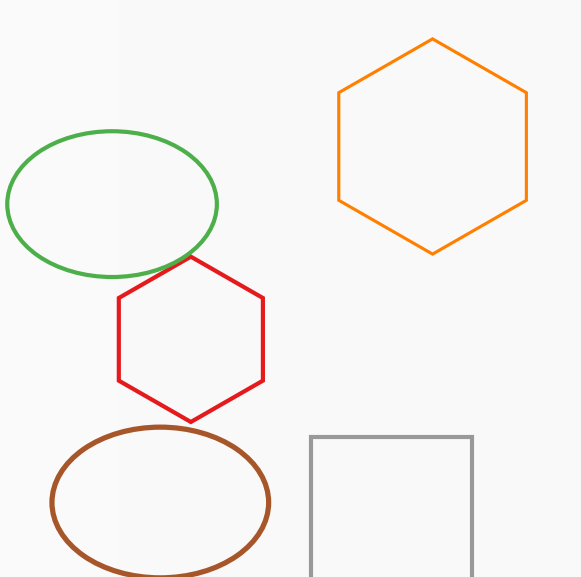[{"shape": "hexagon", "thickness": 2, "radius": 0.72, "center": [0.328, 0.412]}, {"shape": "oval", "thickness": 2, "radius": 0.9, "center": [0.193, 0.646]}, {"shape": "hexagon", "thickness": 1.5, "radius": 0.93, "center": [0.744, 0.745]}, {"shape": "oval", "thickness": 2.5, "radius": 0.93, "center": [0.276, 0.129]}, {"shape": "square", "thickness": 2, "radius": 0.69, "center": [0.674, 0.104]}]